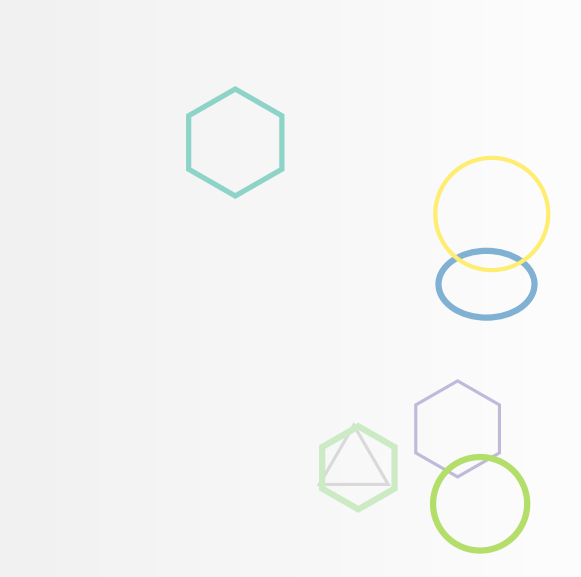[{"shape": "hexagon", "thickness": 2.5, "radius": 0.46, "center": [0.405, 0.752]}, {"shape": "hexagon", "thickness": 1.5, "radius": 0.42, "center": [0.787, 0.256]}, {"shape": "oval", "thickness": 3, "radius": 0.41, "center": [0.837, 0.507]}, {"shape": "circle", "thickness": 3, "radius": 0.4, "center": [0.826, 0.127]}, {"shape": "triangle", "thickness": 1.5, "radius": 0.34, "center": [0.609, 0.194]}, {"shape": "hexagon", "thickness": 3, "radius": 0.36, "center": [0.617, 0.189]}, {"shape": "circle", "thickness": 2, "radius": 0.49, "center": [0.846, 0.629]}]